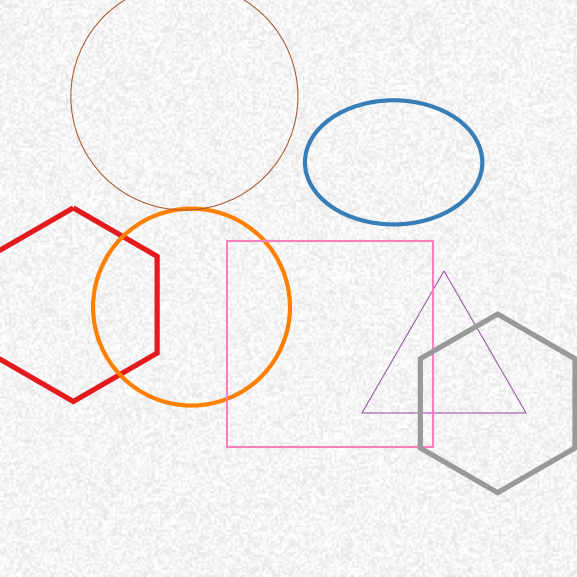[{"shape": "hexagon", "thickness": 2.5, "radius": 0.84, "center": [0.127, 0.472]}, {"shape": "oval", "thickness": 2, "radius": 0.77, "center": [0.682, 0.718]}, {"shape": "triangle", "thickness": 0.5, "radius": 0.82, "center": [0.769, 0.366]}, {"shape": "circle", "thickness": 2, "radius": 0.85, "center": [0.332, 0.467]}, {"shape": "circle", "thickness": 0.5, "radius": 0.98, "center": [0.319, 0.832]}, {"shape": "square", "thickness": 1, "radius": 0.89, "center": [0.571, 0.404]}, {"shape": "hexagon", "thickness": 2.5, "radius": 0.77, "center": [0.862, 0.301]}]